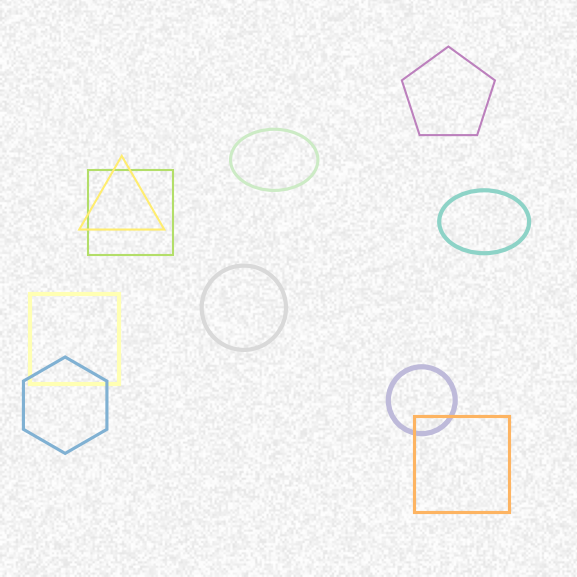[{"shape": "oval", "thickness": 2, "radius": 0.39, "center": [0.838, 0.615]}, {"shape": "square", "thickness": 2, "radius": 0.39, "center": [0.128, 0.412]}, {"shape": "circle", "thickness": 2.5, "radius": 0.29, "center": [0.73, 0.306]}, {"shape": "hexagon", "thickness": 1.5, "radius": 0.42, "center": [0.113, 0.297]}, {"shape": "square", "thickness": 1.5, "radius": 0.41, "center": [0.799, 0.196]}, {"shape": "square", "thickness": 1, "radius": 0.37, "center": [0.226, 0.631]}, {"shape": "circle", "thickness": 2, "radius": 0.36, "center": [0.422, 0.466]}, {"shape": "pentagon", "thickness": 1, "radius": 0.42, "center": [0.776, 0.834]}, {"shape": "oval", "thickness": 1.5, "radius": 0.38, "center": [0.475, 0.722]}, {"shape": "triangle", "thickness": 1, "radius": 0.43, "center": [0.211, 0.644]}]